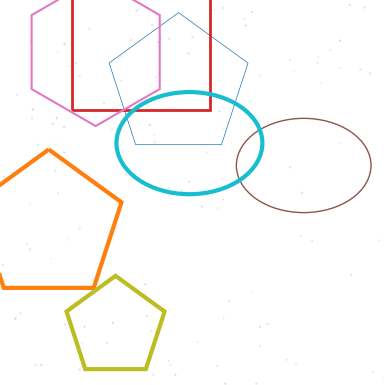[{"shape": "pentagon", "thickness": 0.5, "radius": 0.95, "center": [0.464, 0.778]}, {"shape": "pentagon", "thickness": 3, "radius": 0.99, "center": [0.127, 0.413]}, {"shape": "square", "thickness": 2, "radius": 0.89, "center": [0.366, 0.894]}, {"shape": "oval", "thickness": 1, "radius": 0.87, "center": [0.789, 0.57]}, {"shape": "hexagon", "thickness": 1.5, "radius": 0.96, "center": [0.248, 0.865]}, {"shape": "pentagon", "thickness": 3, "radius": 0.67, "center": [0.3, 0.15]}, {"shape": "oval", "thickness": 3, "radius": 0.95, "center": [0.492, 0.628]}]